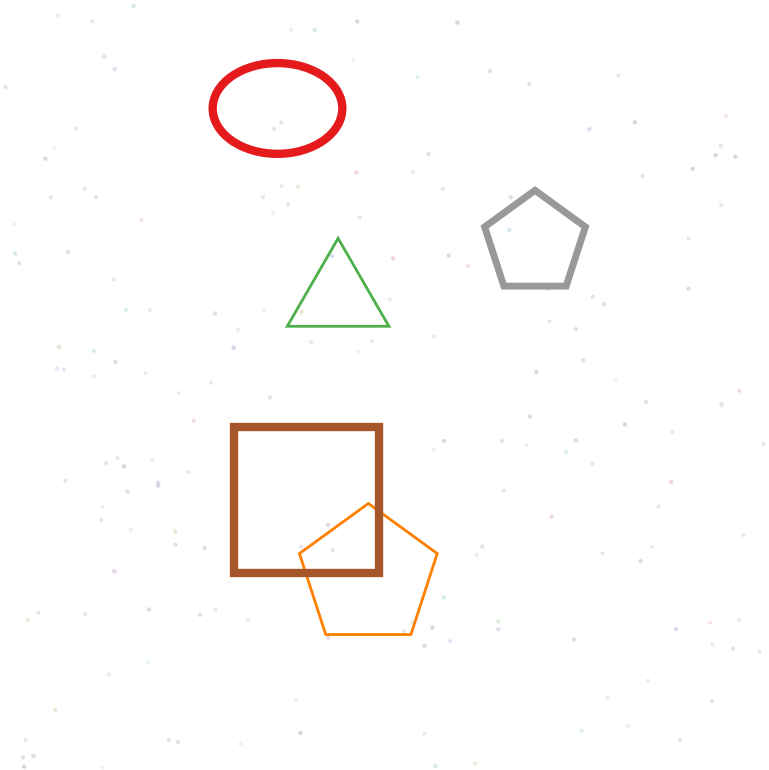[{"shape": "oval", "thickness": 3, "radius": 0.42, "center": [0.36, 0.859]}, {"shape": "triangle", "thickness": 1, "radius": 0.38, "center": [0.439, 0.614]}, {"shape": "pentagon", "thickness": 1, "radius": 0.47, "center": [0.478, 0.252]}, {"shape": "square", "thickness": 3, "radius": 0.47, "center": [0.398, 0.351]}, {"shape": "pentagon", "thickness": 2.5, "radius": 0.34, "center": [0.695, 0.684]}]